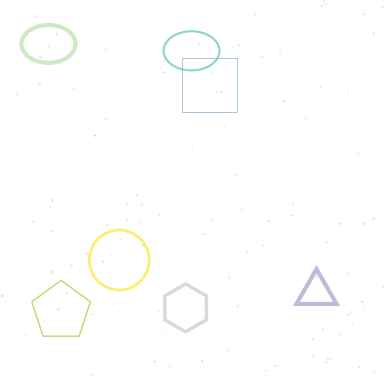[{"shape": "oval", "thickness": 1.5, "radius": 0.36, "center": [0.497, 0.868]}, {"shape": "triangle", "thickness": 3, "radius": 0.3, "center": [0.822, 0.241]}, {"shape": "square", "thickness": 0.5, "radius": 0.35, "center": [0.544, 0.779]}, {"shape": "pentagon", "thickness": 1, "radius": 0.4, "center": [0.159, 0.192]}, {"shape": "hexagon", "thickness": 2.5, "radius": 0.31, "center": [0.482, 0.2]}, {"shape": "oval", "thickness": 3, "radius": 0.35, "center": [0.126, 0.886]}, {"shape": "circle", "thickness": 2, "radius": 0.39, "center": [0.31, 0.325]}]